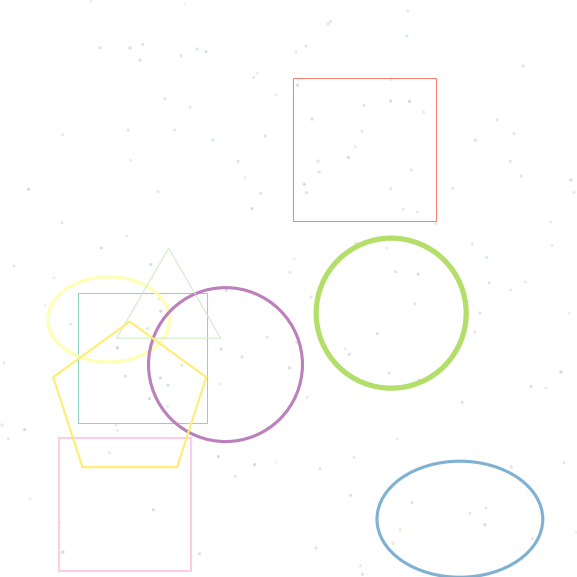[{"shape": "square", "thickness": 0.5, "radius": 0.56, "center": [0.247, 0.379]}, {"shape": "oval", "thickness": 1.5, "radius": 0.53, "center": [0.188, 0.446]}, {"shape": "square", "thickness": 0.5, "radius": 0.62, "center": [0.631, 0.74]}, {"shape": "oval", "thickness": 1.5, "radius": 0.72, "center": [0.796, 0.1]}, {"shape": "circle", "thickness": 2.5, "radius": 0.65, "center": [0.677, 0.457]}, {"shape": "square", "thickness": 1, "radius": 0.57, "center": [0.217, 0.126]}, {"shape": "circle", "thickness": 1.5, "radius": 0.67, "center": [0.39, 0.368]}, {"shape": "triangle", "thickness": 0.5, "radius": 0.52, "center": [0.292, 0.465]}, {"shape": "pentagon", "thickness": 1, "radius": 0.7, "center": [0.225, 0.303]}]